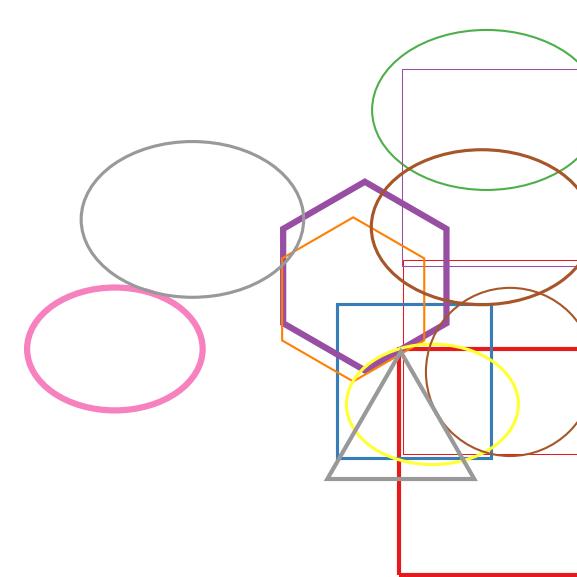[{"shape": "square", "thickness": 2, "radius": 0.98, "center": [0.886, 0.199]}, {"shape": "square", "thickness": 0.5, "radius": 0.84, "center": [0.866, 0.381]}, {"shape": "square", "thickness": 1.5, "radius": 0.67, "center": [0.716, 0.34]}, {"shape": "oval", "thickness": 1, "radius": 0.99, "center": [0.842, 0.809]}, {"shape": "square", "thickness": 0.5, "radius": 0.86, "center": [0.867, 0.709]}, {"shape": "hexagon", "thickness": 3, "radius": 0.82, "center": [0.632, 0.521]}, {"shape": "hexagon", "thickness": 1, "radius": 0.71, "center": [0.612, 0.481]}, {"shape": "oval", "thickness": 1.5, "radius": 0.74, "center": [0.749, 0.299]}, {"shape": "oval", "thickness": 1.5, "radius": 0.96, "center": [0.835, 0.606]}, {"shape": "circle", "thickness": 1, "radius": 0.73, "center": [0.883, 0.355]}, {"shape": "oval", "thickness": 3, "radius": 0.76, "center": [0.199, 0.395]}, {"shape": "oval", "thickness": 1.5, "radius": 0.96, "center": [0.333, 0.619]}, {"shape": "triangle", "thickness": 2, "radius": 0.73, "center": [0.694, 0.243]}]